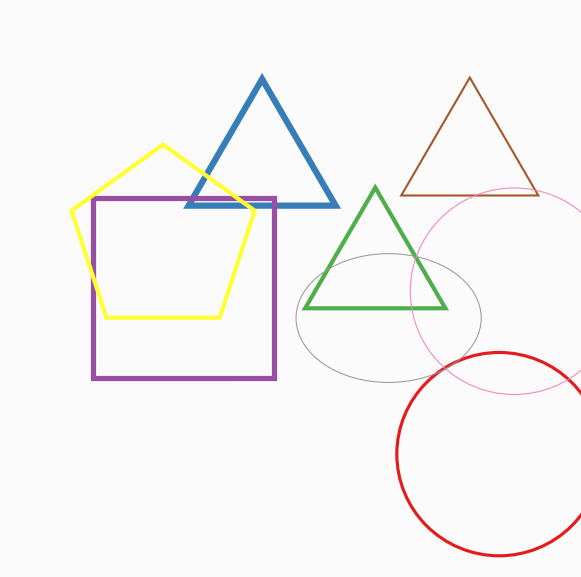[{"shape": "circle", "thickness": 1.5, "radius": 0.88, "center": [0.859, 0.213]}, {"shape": "triangle", "thickness": 3, "radius": 0.73, "center": [0.451, 0.716]}, {"shape": "triangle", "thickness": 2, "radius": 0.7, "center": [0.646, 0.535]}, {"shape": "square", "thickness": 2.5, "radius": 0.78, "center": [0.315, 0.5]}, {"shape": "pentagon", "thickness": 2, "radius": 0.83, "center": [0.281, 0.583]}, {"shape": "triangle", "thickness": 1, "radius": 0.68, "center": [0.808, 0.729]}, {"shape": "circle", "thickness": 0.5, "radius": 0.89, "center": [0.885, 0.495]}, {"shape": "oval", "thickness": 0.5, "radius": 0.8, "center": [0.669, 0.448]}]